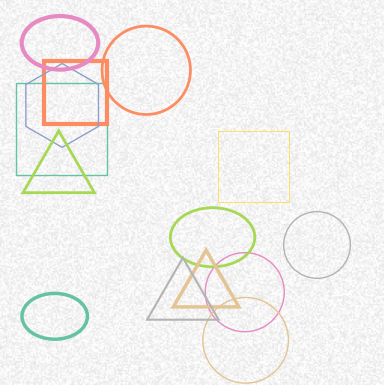[{"shape": "square", "thickness": 1, "radius": 0.59, "center": [0.16, 0.665]}, {"shape": "oval", "thickness": 2.5, "radius": 0.43, "center": [0.142, 0.178]}, {"shape": "square", "thickness": 3, "radius": 0.41, "center": [0.196, 0.76]}, {"shape": "circle", "thickness": 2, "radius": 0.57, "center": [0.38, 0.817]}, {"shape": "hexagon", "thickness": 1, "radius": 0.54, "center": [0.161, 0.726]}, {"shape": "oval", "thickness": 3, "radius": 0.5, "center": [0.156, 0.889]}, {"shape": "circle", "thickness": 1, "radius": 0.51, "center": [0.636, 0.241]}, {"shape": "oval", "thickness": 2, "radius": 0.55, "center": [0.552, 0.384]}, {"shape": "triangle", "thickness": 2, "radius": 0.54, "center": [0.153, 0.553]}, {"shape": "square", "thickness": 0.5, "radius": 0.46, "center": [0.658, 0.568]}, {"shape": "triangle", "thickness": 2.5, "radius": 0.49, "center": [0.535, 0.252]}, {"shape": "circle", "thickness": 1, "radius": 0.56, "center": [0.638, 0.116]}, {"shape": "circle", "thickness": 1, "radius": 0.43, "center": [0.823, 0.364]}, {"shape": "triangle", "thickness": 1.5, "radius": 0.54, "center": [0.475, 0.223]}]